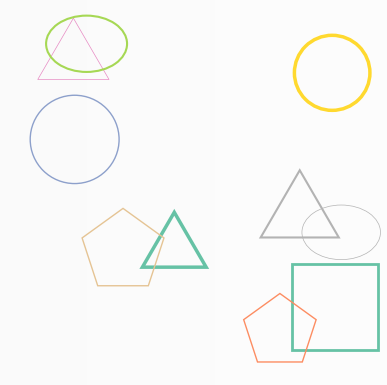[{"shape": "triangle", "thickness": 2.5, "radius": 0.47, "center": [0.45, 0.354]}, {"shape": "square", "thickness": 2, "radius": 0.56, "center": [0.864, 0.203]}, {"shape": "pentagon", "thickness": 1, "radius": 0.49, "center": [0.722, 0.139]}, {"shape": "circle", "thickness": 1, "radius": 0.57, "center": [0.193, 0.638]}, {"shape": "triangle", "thickness": 0.5, "radius": 0.53, "center": [0.189, 0.847]}, {"shape": "oval", "thickness": 1.5, "radius": 0.52, "center": [0.223, 0.886]}, {"shape": "circle", "thickness": 2.5, "radius": 0.49, "center": [0.857, 0.811]}, {"shape": "pentagon", "thickness": 1, "radius": 0.56, "center": [0.317, 0.348]}, {"shape": "oval", "thickness": 0.5, "radius": 0.51, "center": [0.881, 0.397]}, {"shape": "triangle", "thickness": 1.5, "radius": 0.58, "center": [0.774, 0.441]}]